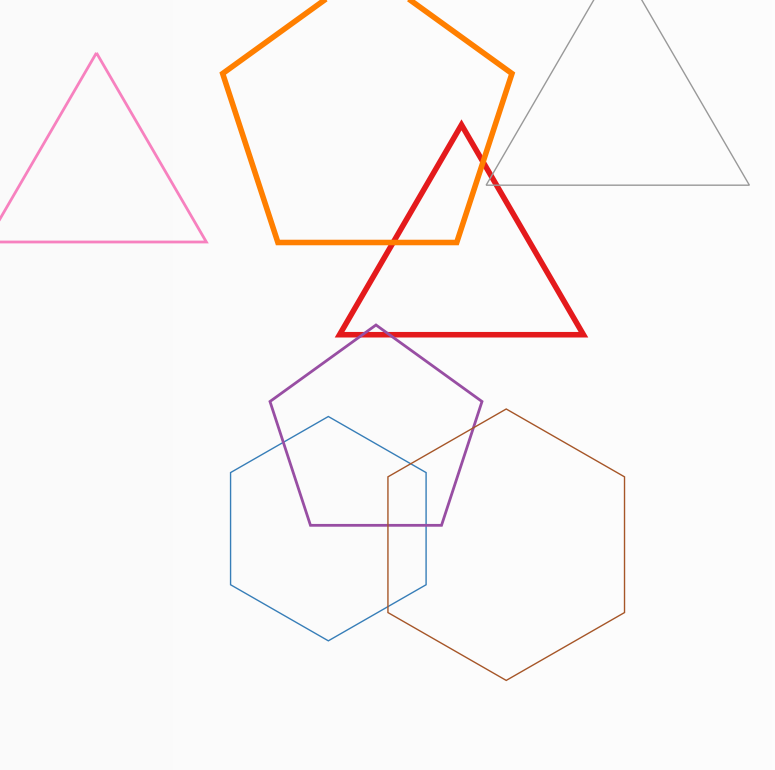[{"shape": "triangle", "thickness": 2, "radius": 0.91, "center": [0.595, 0.656]}, {"shape": "hexagon", "thickness": 0.5, "radius": 0.73, "center": [0.424, 0.313]}, {"shape": "pentagon", "thickness": 1, "radius": 0.72, "center": [0.485, 0.434]}, {"shape": "pentagon", "thickness": 2, "radius": 0.98, "center": [0.474, 0.844]}, {"shape": "hexagon", "thickness": 0.5, "radius": 0.88, "center": [0.653, 0.293]}, {"shape": "triangle", "thickness": 1, "radius": 0.82, "center": [0.124, 0.768]}, {"shape": "triangle", "thickness": 0.5, "radius": 0.98, "center": [0.797, 0.858]}]